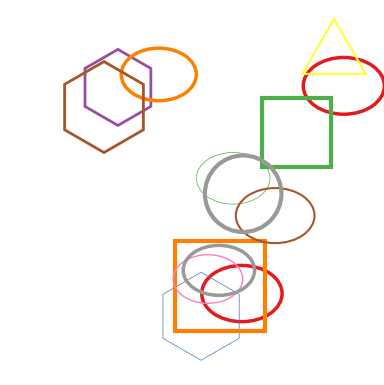[{"shape": "oval", "thickness": 2.5, "radius": 0.52, "center": [0.628, 0.238]}, {"shape": "oval", "thickness": 2.5, "radius": 0.53, "center": [0.893, 0.777]}, {"shape": "hexagon", "thickness": 0.5, "radius": 0.57, "center": [0.522, 0.179]}, {"shape": "square", "thickness": 3, "radius": 0.44, "center": [0.77, 0.656]}, {"shape": "oval", "thickness": 0.5, "radius": 0.48, "center": [0.606, 0.537]}, {"shape": "hexagon", "thickness": 2, "radius": 0.49, "center": [0.306, 0.773]}, {"shape": "oval", "thickness": 2.5, "radius": 0.49, "center": [0.412, 0.807]}, {"shape": "square", "thickness": 3, "radius": 0.59, "center": [0.572, 0.257]}, {"shape": "triangle", "thickness": 1.5, "radius": 0.48, "center": [0.868, 0.856]}, {"shape": "hexagon", "thickness": 2, "radius": 0.59, "center": [0.27, 0.722]}, {"shape": "oval", "thickness": 1.5, "radius": 0.51, "center": [0.715, 0.44]}, {"shape": "oval", "thickness": 1, "radius": 0.45, "center": [0.54, 0.275]}, {"shape": "circle", "thickness": 3, "radius": 0.5, "center": [0.632, 0.497]}, {"shape": "oval", "thickness": 2.5, "radius": 0.46, "center": [0.569, 0.298]}]